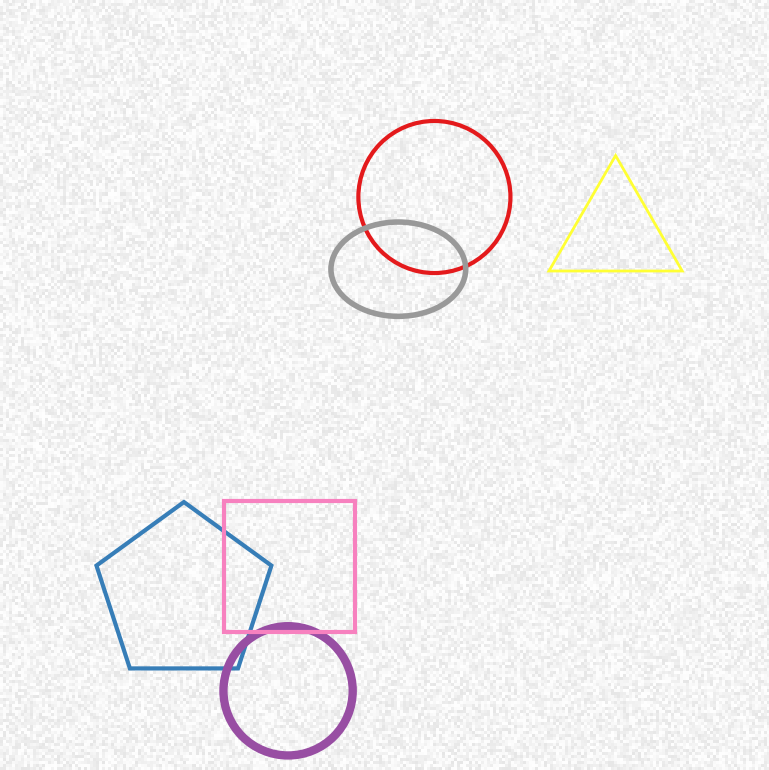[{"shape": "circle", "thickness": 1.5, "radius": 0.49, "center": [0.564, 0.744]}, {"shape": "pentagon", "thickness": 1.5, "radius": 0.6, "center": [0.239, 0.229]}, {"shape": "circle", "thickness": 3, "radius": 0.42, "center": [0.374, 0.103]}, {"shape": "triangle", "thickness": 1, "radius": 0.5, "center": [0.799, 0.698]}, {"shape": "square", "thickness": 1.5, "radius": 0.42, "center": [0.376, 0.264]}, {"shape": "oval", "thickness": 2, "radius": 0.44, "center": [0.517, 0.65]}]